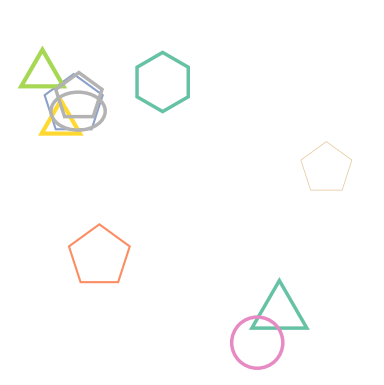[{"shape": "hexagon", "thickness": 2.5, "radius": 0.38, "center": [0.422, 0.787]}, {"shape": "triangle", "thickness": 2.5, "radius": 0.41, "center": [0.726, 0.189]}, {"shape": "pentagon", "thickness": 1.5, "radius": 0.42, "center": [0.258, 0.334]}, {"shape": "pentagon", "thickness": 1.5, "radius": 0.4, "center": [0.191, 0.728]}, {"shape": "circle", "thickness": 2.5, "radius": 0.33, "center": [0.668, 0.11]}, {"shape": "triangle", "thickness": 3, "radius": 0.32, "center": [0.11, 0.807]}, {"shape": "triangle", "thickness": 3, "radius": 0.29, "center": [0.158, 0.682]}, {"shape": "pentagon", "thickness": 0.5, "radius": 0.35, "center": [0.848, 0.563]}, {"shape": "pentagon", "thickness": 2.5, "radius": 0.32, "center": [0.205, 0.748]}, {"shape": "oval", "thickness": 2.5, "radius": 0.35, "center": [0.203, 0.711]}]